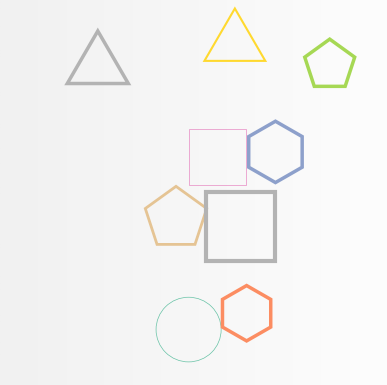[{"shape": "circle", "thickness": 0.5, "radius": 0.42, "center": [0.487, 0.144]}, {"shape": "hexagon", "thickness": 2.5, "radius": 0.36, "center": [0.636, 0.186]}, {"shape": "hexagon", "thickness": 2.5, "radius": 0.4, "center": [0.711, 0.605]}, {"shape": "square", "thickness": 0.5, "radius": 0.37, "center": [0.562, 0.592]}, {"shape": "pentagon", "thickness": 2.5, "radius": 0.34, "center": [0.851, 0.831]}, {"shape": "triangle", "thickness": 1.5, "radius": 0.45, "center": [0.606, 0.887]}, {"shape": "pentagon", "thickness": 2, "radius": 0.42, "center": [0.454, 0.433]}, {"shape": "triangle", "thickness": 2.5, "radius": 0.45, "center": [0.252, 0.829]}, {"shape": "square", "thickness": 3, "radius": 0.44, "center": [0.621, 0.412]}]